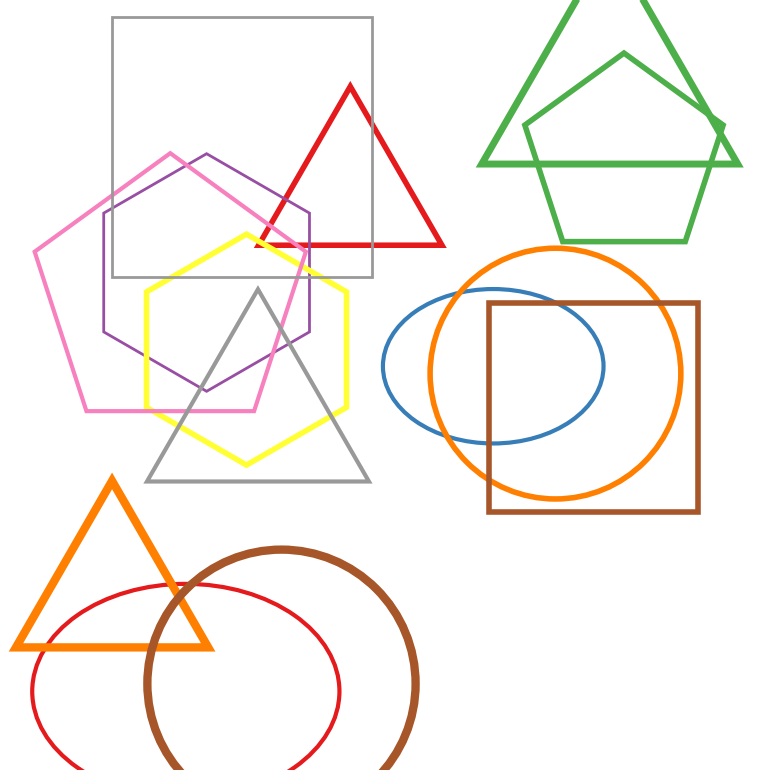[{"shape": "oval", "thickness": 1.5, "radius": 1.0, "center": [0.241, 0.102]}, {"shape": "triangle", "thickness": 2, "radius": 0.69, "center": [0.455, 0.75]}, {"shape": "oval", "thickness": 1.5, "radius": 0.72, "center": [0.641, 0.524]}, {"shape": "triangle", "thickness": 2.5, "radius": 0.96, "center": [0.792, 0.883]}, {"shape": "pentagon", "thickness": 2, "radius": 0.68, "center": [0.81, 0.796]}, {"shape": "hexagon", "thickness": 1, "radius": 0.77, "center": [0.268, 0.646]}, {"shape": "circle", "thickness": 2, "radius": 0.81, "center": [0.721, 0.515]}, {"shape": "triangle", "thickness": 3, "radius": 0.72, "center": [0.146, 0.231]}, {"shape": "hexagon", "thickness": 2, "radius": 0.75, "center": [0.32, 0.546]}, {"shape": "square", "thickness": 2, "radius": 0.68, "center": [0.771, 0.471]}, {"shape": "circle", "thickness": 3, "radius": 0.87, "center": [0.366, 0.112]}, {"shape": "pentagon", "thickness": 1.5, "radius": 0.93, "center": [0.221, 0.616]}, {"shape": "triangle", "thickness": 1.5, "radius": 0.83, "center": [0.335, 0.458]}, {"shape": "square", "thickness": 1, "radius": 0.84, "center": [0.314, 0.809]}]